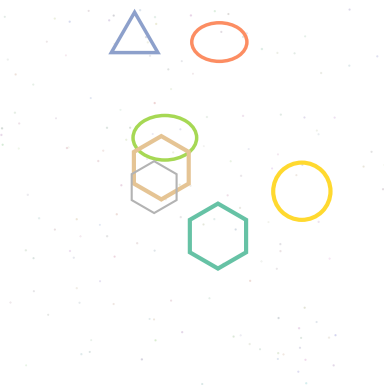[{"shape": "hexagon", "thickness": 3, "radius": 0.42, "center": [0.566, 0.387]}, {"shape": "oval", "thickness": 2.5, "radius": 0.36, "center": [0.57, 0.891]}, {"shape": "triangle", "thickness": 2.5, "radius": 0.35, "center": [0.35, 0.898]}, {"shape": "oval", "thickness": 2.5, "radius": 0.41, "center": [0.428, 0.642]}, {"shape": "circle", "thickness": 3, "radius": 0.37, "center": [0.784, 0.503]}, {"shape": "hexagon", "thickness": 3, "radius": 0.41, "center": [0.419, 0.564]}, {"shape": "hexagon", "thickness": 1.5, "radius": 0.34, "center": [0.4, 0.514]}]